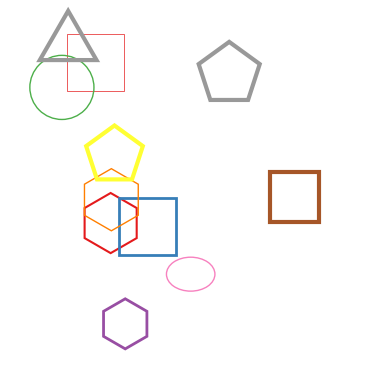[{"shape": "square", "thickness": 0.5, "radius": 0.37, "center": [0.248, 0.838]}, {"shape": "hexagon", "thickness": 1.5, "radius": 0.39, "center": [0.287, 0.421]}, {"shape": "square", "thickness": 2, "radius": 0.37, "center": [0.384, 0.411]}, {"shape": "circle", "thickness": 1, "radius": 0.42, "center": [0.161, 0.773]}, {"shape": "hexagon", "thickness": 2, "radius": 0.33, "center": [0.325, 0.159]}, {"shape": "hexagon", "thickness": 1, "radius": 0.4, "center": [0.289, 0.481]}, {"shape": "pentagon", "thickness": 3, "radius": 0.39, "center": [0.297, 0.597]}, {"shape": "square", "thickness": 3, "radius": 0.32, "center": [0.765, 0.487]}, {"shape": "oval", "thickness": 1, "radius": 0.31, "center": [0.495, 0.288]}, {"shape": "pentagon", "thickness": 3, "radius": 0.42, "center": [0.595, 0.808]}, {"shape": "triangle", "thickness": 3, "radius": 0.43, "center": [0.177, 0.887]}]